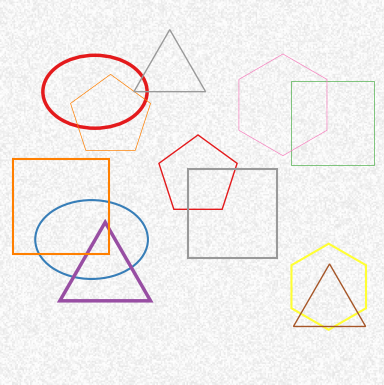[{"shape": "pentagon", "thickness": 1, "radius": 0.53, "center": [0.514, 0.543]}, {"shape": "oval", "thickness": 2.5, "radius": 0.68, "center": [0.247, 0.762]}, {"shape": "oval", "thickness": 1.5, "radius": 0.73, "center": [0.238, 0.378]}, {"shape": "square", "thickness": 0.5, "radius": 0.54, "center": [0.864, 0.68]}, {"shape": "triangle", "thickness": 2.5, "radius": 0.68, "center": [0.273, 0.287]}, {"shape": "square", "thickness": 1.5, "radius": 0.62, "center": [0.159, 0.463]}, {"shape": "pentagon", "thickness": 0.5, "radius": 0.55, "center": [0.287, 0.698]}, {"shape": "hexagon", "thickness": 1.5, "radius": 0.56, "center": [0.854, 0.255]}, {"shape": "triangle", "thickness": 1, "radius": 0.54, "center": [0.856, 0.206]}, {"shape": "hexagon", "thickness": 0.5, "radius": 0.66, "center": [0.735, 0.728]}, {"shape": "square", "thickness": 1.5, "radius": 0.58, "center": [0.605, 0.445]}, {"shape": "triangle", "thickness": 1, "radius": 0.54, "center": [0.441, 0.816]}]